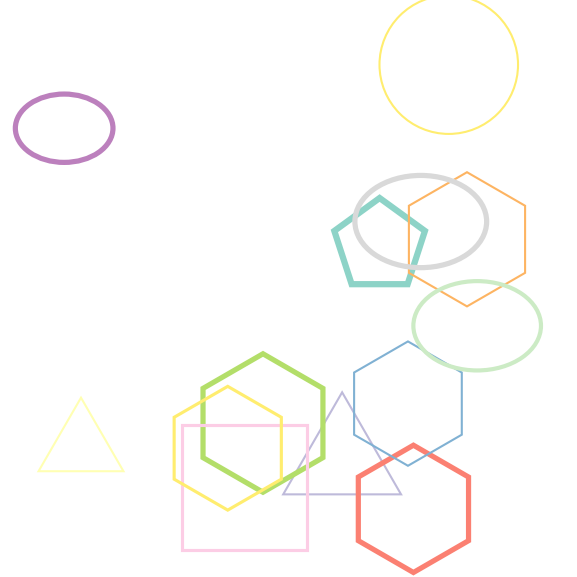[{"shape": "pentagon", "thickness": 3, "radius": 0.41, "center": [0.657, 0.574]}, {"shape": "triangle", "thickness": 1, "radius": 0.42, "center": [0.14, 0.226]}, {"shape": "triangle", "thickness": 1, "radius": 0.59, "center": [0.592, 0.202]}, {"shape": "hexagon", "thickness": 2.5, "radius": 0.55, "center": [0.716, 0.118]}, {"shape": "hexagon", "thickness": 1, "radius": 0.54, "center": [0.706, 0.3]}, {"shape": "hexagon", "thickness": 1, "radius": 0.58, "center": [0.809, 0.585]}, {"shape": "hexagon", "thickness": 2.5, "radius": 0.6, "center": [0.455, 0.267]}, {"shape": "square", "thickness": 1.5, "radius": 0.54, "center": [0.423, 0.156]}, {"shape": "oval", "thickness": 2.5, "radius": 0.57, "center": [0.729, 0.616]}, {"shape": "oval", "thickness": 2.5, "radius": 0.42, "center": [0.111, 0.777]}, {"shape": "oval", "thickness": 2, "radius": 0.55, "center": [0.826, 0.435]}, {"shape": "circle", "thickness": 1, "radius": 0.6, "center": [0.777, 0.887]}, {"shape": "hexagon", "thickness": 1.5, "radius": 0.54, "center": [0.394, 0.223]}]